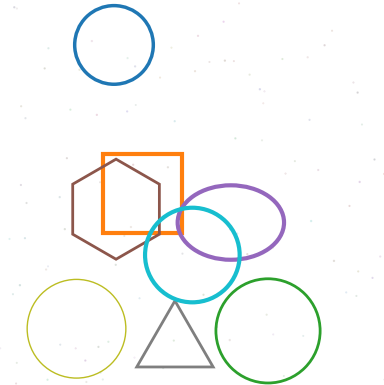[{"shape": "circle", "thickness": 2.5, "radius": 0.51, "center": [0.296, 0.883]}, {"shape": "square", "thickness": 3, "radius": 0.52, "center": [0.371, 0.497]}, {"shape": "circle", "thickness": 2, "radius": 0.68, "center": [0.696, 0.141]}, {"shape": "oval", "thickness": 3, "radius": 0.69, "center": [0.6, 0.422]}, {"shape": "hexagon", "thickness": 2, "radius": 0.65, "center": [0.301, 0.457]}, {"shape": "triangle", "thickness": 2, "radius": 0.57, "center": [0.454, 0.104]}, {"shape": "circle", "thickness": 1, "radius": 0.64, "center": [0.199, 0.146]}, {"shape": "circle", "thickness": 3, "radius": 0.61, "center": [0.5, 0.338]}]